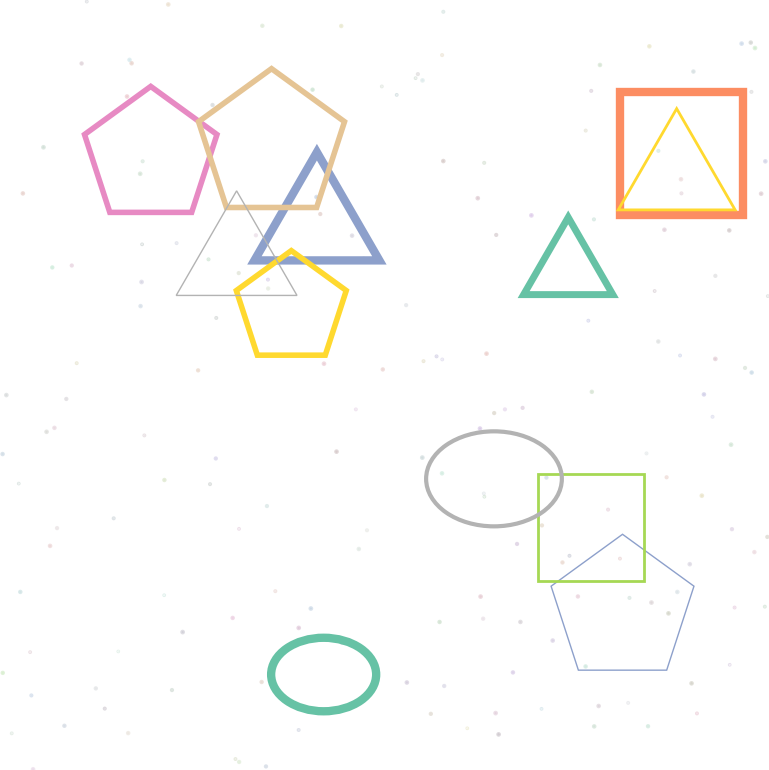[{"shape": "oval", "thickness": 3, "radius": 0.34, "center": [0.42, 0.124]}, {"shape": "triangle", "thickness": 2.5, "radius": 0.33, "center": [0.738, 0.651]}, {"shape": "square", "thickness": 3, "radius": 0.4, "center": [0.886, 0.8]}, {"shape": "pentagon", "thickness": 0.5, "radius": 0.49, "center": [0.808, 0.209]}, {"shape": "triangle", "thickness": 3, "radius": 0.47, "center": [0.412, 0.709]}, {"shape": "pentagon", "thickness": 2, "radius": 0.45, "center": [0.196, 0.797]}, {"shape": "square", "thickness": 1, "radius": 0.35, "center": [0.767, 0.315]}, {"shape": "triangle", "thickness": 1, "radius": 0.44, "center": [0.879, 0.771]}, {"shape": "pentagon", "thickness": 2, "radius": 0.38, "center": [0.378, 0.599]}, {"shape": "pentagon", "thickness": 2, "radius": 0.5, "center": [0.353, 0.811]}, {"shape": "triangle", "thickness": 0.5, "radius": 0.45, "center": [0.307, 0.662]}, {"shape": "oval", "thickness": 1.5, "radius": 0.44, "center": [0.642, 0.378]}]